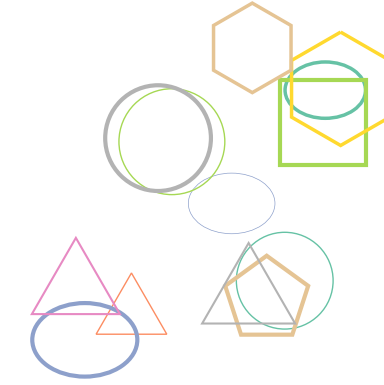[{"shape": "oval", "thickness": 2.5, "radius": 0.52, "center": [0.845, 0.766]}, {"shape": "circle", "thickness": 1, "radius": 0.63, "center": [0.74, 0.271]}, {"shape": "triangle", "thickness": 1, "radius": 0.53, "center": [0.341, 0.185]}, {"shape": "oval", "thickness": 0.5, "radius": 0.56, "center": [0.602, 0.472]}, {"shape": "oval", "thickness": 3, "radius": 0.68, "center": [0.22, 0.117]}, {"shape": "triangle", "thickness": 1.5, "radius": 0.66, "center": [0.197, 0.25]}, {"shape": "circle", "thickness": 1, "radius": 0.69, "center": [0.446, 0.632]}, {"shape": "square", "thickness": 3, "radius": 0.56, "center": [0.839, 0.681]}, {"shape": "hexagon", "thickness": 2.5, "radius": 0.74, "center": [0.885, 0.769]}, {"shape": "pentagon", "thickness": 3, "radius": 0.57, "center": [0.693, 0.222]}, {"shape": "hexagon", "thickness": 2.5, "radius": 0.58, "center": [0.655, 0.876]}, {"shape": "triangle", "thickness": 1.5, "radius": 0.7, "center": [0.646, 0.229]}, {"shape": "circle", "thickness": 3, "radius": 0.69, "center": [0.411, 0.641]}]